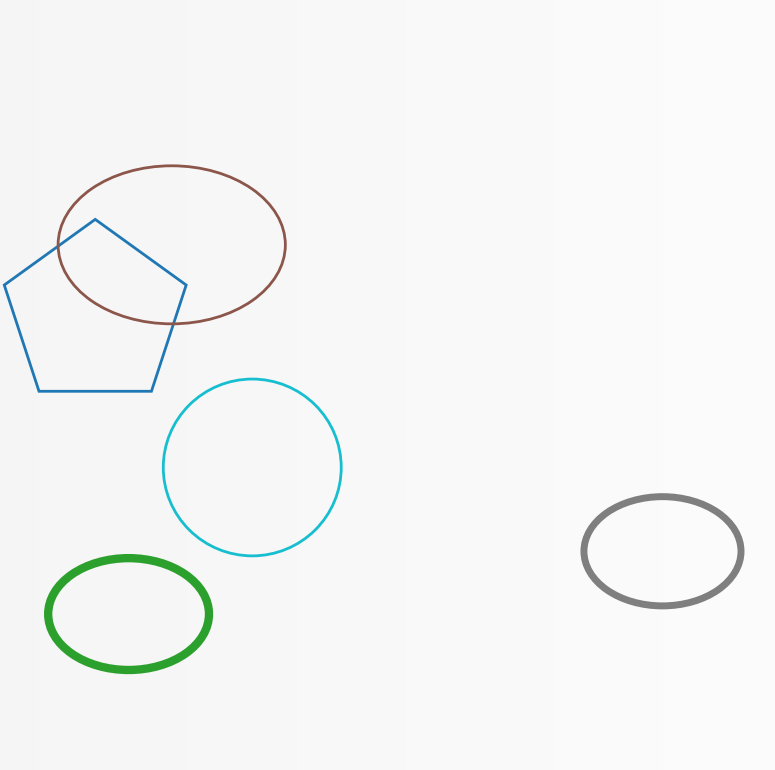[{"shape": "pentagon", "thickness": 1, "radius": 0.62, "center": [0.123, 0.592]}, {"shape": "oval", "thickness": 3, "radius": 0.52, "center": [0.166, 0.203]}, {"shape": "oval", "thickness": 1, "radius": 0.73, "center": [0.222, 0.682]}, {"shape": "oval", "thickness": 2.5, "radius": 0.51, "center": [0.855, 0.284]}, {"shape": "circle", "thickness": 1, "radius": 0.57, "center": [0.325, 0.393]}]